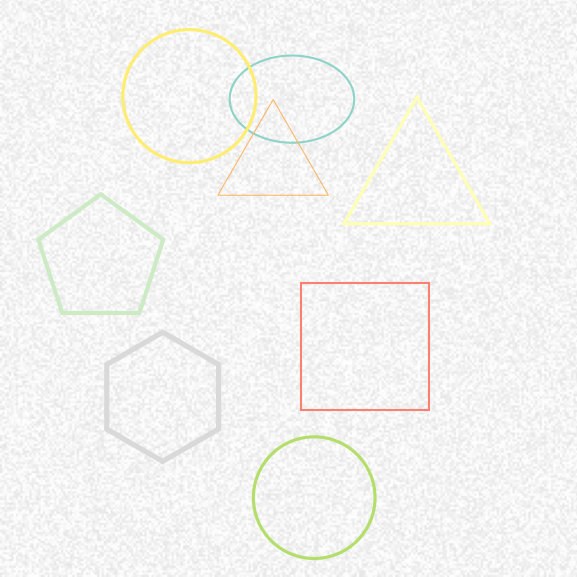[{"shape": "oval", "thickness": 1, "radius": 0.54, "center": [0.506, 0.827]}, {"shape": "triangle", "thickness": 1.5, "radius": 0.73, "center": [0.722, 0.685]}, {"shape": "square", "thickness": 1, "radius": 0.55, "center": [0.632, 0.399]}, {"shape": "triangle", "thickness": 0.5, "radius": 0.55, "center": [0.473, 0.716]}, {"shape": "circle", "thickness": 1.5, "radius": 0.53, "center": [0.544, 0.137]}, {"shape": "hexagon", "thickness": 2.5, "radius": 0.56, "center": [0.282, 0.312]}, {"shape": "pentagon", "thickness": 2, "radius": 0.57, "center": [0.175, 0.549]}, {"shape": "circle", "thickness": 1.5, "radius": 0.58, "center": [0.328, 0.833]}]